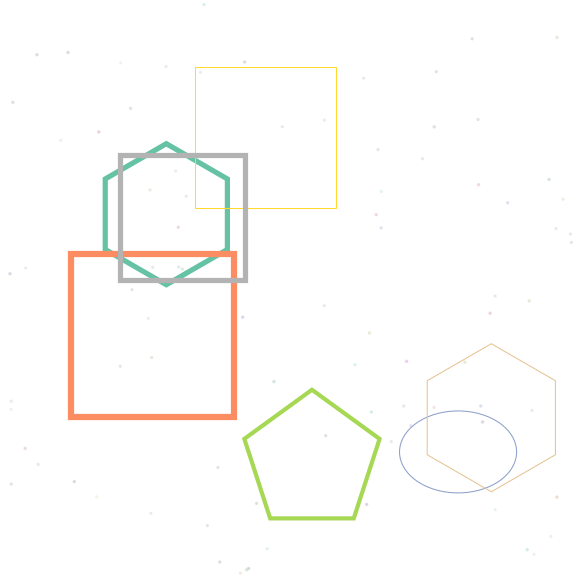[{"shape": "hexagon", "thickness": 2.5, "radius": 0.61, "center": [0.288, 0.628]}, {"shape": "square", "thickness": 3, "radius": 0.71, "center": [0.264, 0.419]}, {"shape": "oval", "thickness": 0.5, "radius": 0.51, "center": [0.793, 0.217]}, {"shape": "pentagon", "thickness": 2, "radius": 0.62, "center": [0.54, 0.201]}, {"shape": "square", "thickness": 0.5, "radius": 0.61, "center": [0.46, 0.761]}, {"shape": "hexagon", "thickness": 0.5, "radius": 0.64, "center": [0.851, 0.276]}, {"shape": "square", "thickness": 2.5, "radius": 0.54, "center": [0.316, 0.622]}]